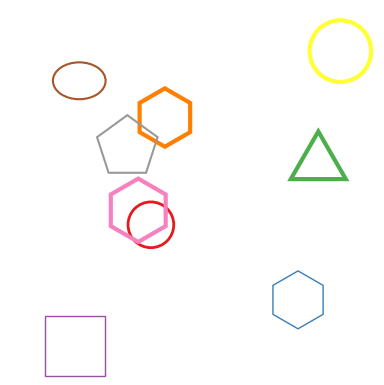[{"shape": "circle", "thickness": 2, "radius": 0.3, "center": [0.392, 0.416]}, {"shape": "hexagon", "thickness": 1, "radius": 0.38, "center": [0.774, 0.221]}, {"shape": "triangle", "thickness": 3, "radius": 0.41, "center": [0.827, 0.576]}, {"shape": "square", "thickness": 1, "radius": 0.39, "center": [0.194, 0.102]}, {"shape": "hexagon", "thickness": 3, "radius": 0.38, "center": [0.428, 0.695]}, {"shape": "circle", "thickness": 3, "radius": 0.4, "center": [0.884, 0.867]}, {"shape": "oval", "thickness": 1.5, "radius": 0.34, "center": [0.206, 0.79]}, {"shape": "hexagon", "thickness": 3, "radius": 0.41, "center": [0.359, 0.454]}, {"shape": "pentagon", "thickness": 1.5, "radius": 0.41, "center": [0.331, 0.618]}]